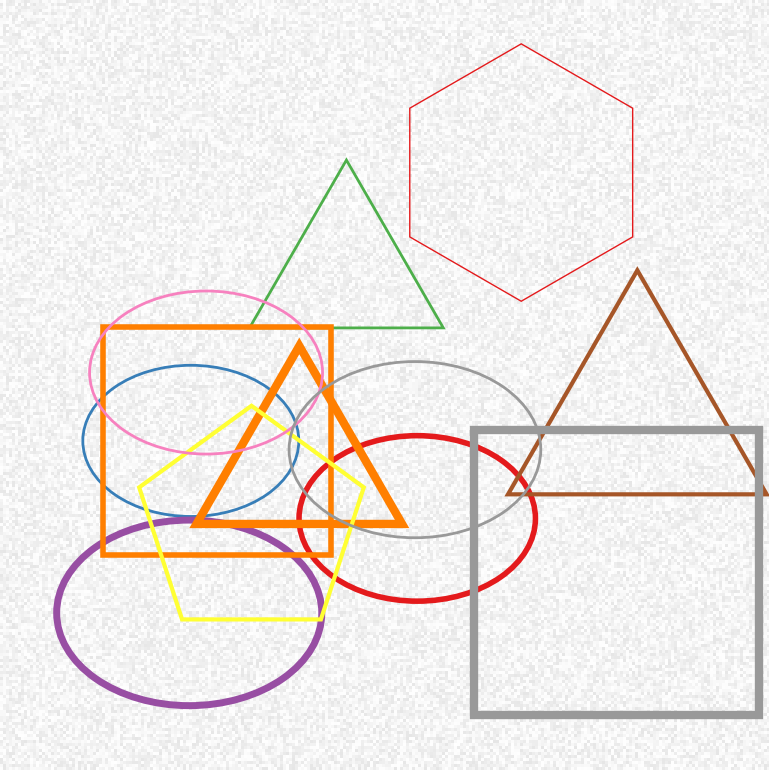[{"shape": "oval", "thickness": 2, "radius": 0.77, "center": [0.542, 0.327]}, {"shape": "hexagon", "thickness": 0.5, "radius": 0.84, "center": [0.677, 0.776]}, {"shape": "oval", "thickness": 1, "radius": 0.7, "center": [0.248, 0.427]}, {"shape": "triangle", "thickness": 1, "radius": 0.73, "center": [0.45, 0.647]}, {"shape": "oval", "thickness": 2.5, "radius": 0.86, "center": [0.246, 0.204]}, {"shape": "square", "thickness": 2, "radius": 0.74, "center": [0.282, 0.427]}, {"shape": "triangle", "thickness": 3, "radius": 0.77, "center": [0.389, 0.397]}, {"shape": "pentagon", "thickness": 1.5, "radius": 0.77, "center": [0.327, 0.32]}, {"shape": "triangle", "thickness": 1.5, "radius": 0.97, "center": [0.828, 0.455]}, {"shape": "oval", "thickness": 1, "radius": 0.76, "center": [0.268, 0.516]}, {"shape": "oval", "thickness": 1, "radius": 0.82, "center": [0.539, 0.416]}, {"shape": "square", "thickness": 3, "radius": 0.93, "center": [0.801, 0.256]}]